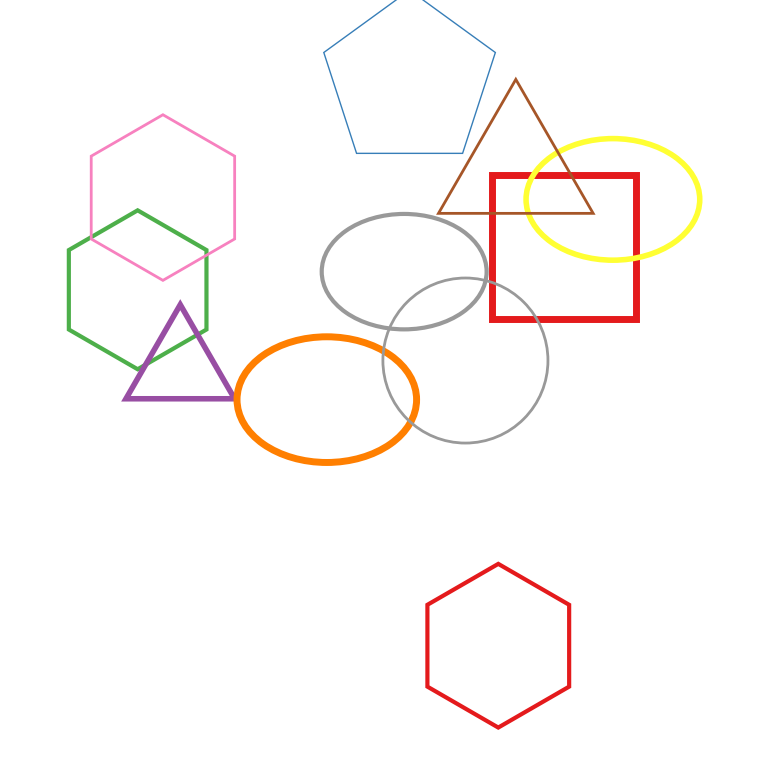[{"shape": "hexagon", "thickness": 1.5, "radius": 0.53, "center": [0.647, 0.161]}, {"shape": "square", "thickness": 2.5, "radius": 0.47, "center": [0.732, 0.679]}, {"shape": "pentagon", "thickness": 0.5, "radius": 0.59, "center": [0.532, 0.896]}, {"shape": "hexagon", "thickness": 1.5, "radius": 0.52, "center": [0.179, 0.624]}, {"shape": "triangle", "thickness": 2, "radius": 0.41, "center": [0.234, 0.523]}, {"shape": "oval", "thickness": 2.5, "radius": 0.58, "center": [0.424, 0.481]}, {"shape": "oval", "thickness": 2, "radius": 0.56, "center": [0.796, 0.741]}, {"shape": "triangle", "thickness": 1, "radius": 0.58, "center": [0.67, 0.781]}, {"shape": "hexagon", "thickness": 1, "radius": 0.54, "center": [0.212, 0.743]}, {"shape": "oval", "thickness": 1.5, "radius": 0.54, "center": [0.525, 0.647]}, {"shape": "circle", "thickness": 1, "radius": 0.54, "center": [0.604, 0.532]}]